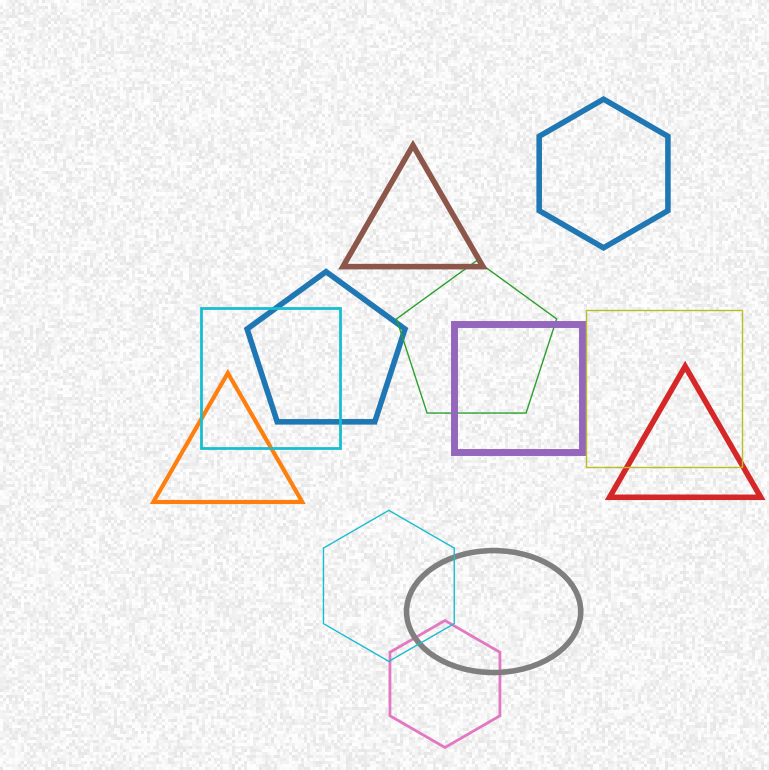[{"shape": "hexagon", "thickness": 2, "radius": 0.48, "center": [0.784, 0.775]}, {"shape": "pentagon", "thickness": 2, "radius": 0.54, "center": [0.423, 0.539]}, {"shape": "triangle", "thickness": 1.5, "radius": 0.56, "center": [0.296, 0.404]}, {"shape": "pentagon", "thickness": 0.5, "radius": 0.55, "center": [0.619, 0.552]}, {"shape": "triangle", "thickness": 2, "radius": 0.57, "center": [0.89, 0.411]}, {"shape": "square", "thickness": 2.5, "radius": 0.42, "center": [0.672, 0.497]}, {"shape": "triangle", "thickness": 2, "radius": 0.52, "center": [0.536, 0.706]}, {"shape": "hexagon", "thickness": 1, "radius": 0.41, "center": [0.578, 0.112]}, {"shape": "oval", "thickness": 2, "radius": 0.57, "center": [0.641, 0.206]}, {"shape": "square", "thickness": 0.5, "radius": 0.51, "center": [0.862, 0.496]}, {"shape": "square", "thickness": 1, "radius": 0.45, "center": [0.352, 0.509]}, {"shape": "hexagon", "thickness": 0.5, "radius": 0.49, "center": [0.505, 0.239]}]